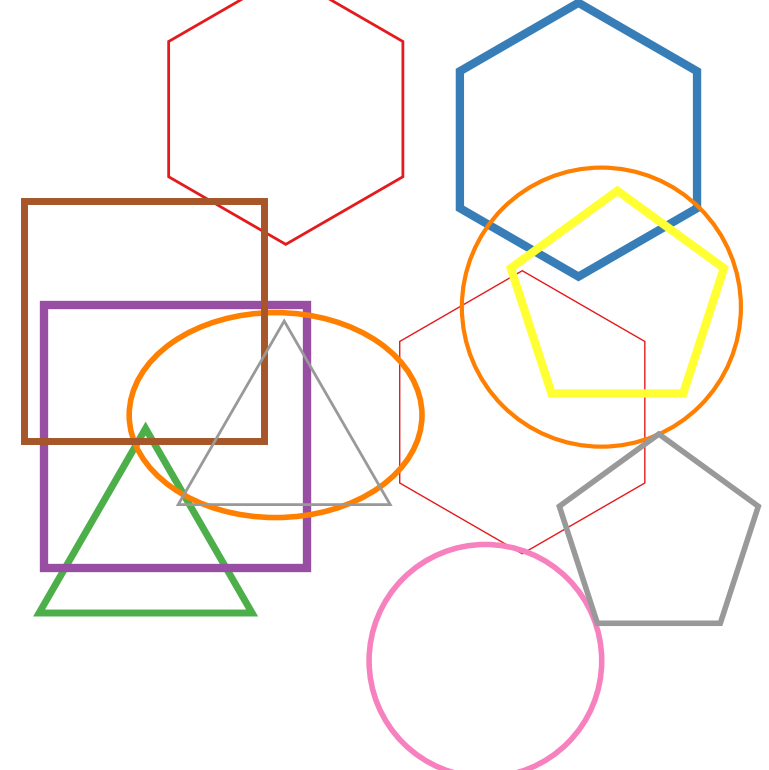[{"shape": "hexagon", "thickness": 0.5, "radius": 0.92, "center": [0.678, 0.465]}, {"shape": "hexagon", "thickness": 1, "radius": 0.88, "center": [0.371, 0.858]}, {"shape": "hexagon", "thickness": 3, "radius": 0.89, "center": [0.751, 0.819]}, {"shape": "triangle", "thickness": 2.5, "radius": 0.8, "center": [0.189, 0.284]}, {"shape": "square", "thickness": 3, "radius": 0.85, "center": [0.228, 0.434]}, {"shape": "circle", "thickness": 1.5, "radius": 0.91, "center": [0.781, 0.601]}, {"shape": "oval", "thickness": 2, "radius": 0.95, "center": [0.358, 0.461]}, {"shape": "pentagon", "thickness": 3, "radius": 0.73, "center": [0.802, 0.607]}, {"shape": "square", "thickness": 2.5, "radius": 0.78, "center": [0.187, 0.583]}, {"shape": "circle", "thickness": 2, "radius": 0.76, "center": [0.63, 0.142]}, {"shape": "triangle", "thickness": 1, "radius": 0.79, "center": [0.369, 0.424]}, {"shape": "pentagon", "thickness": 2, "radius": 0.68, "center": [0.856, 0.3]}]